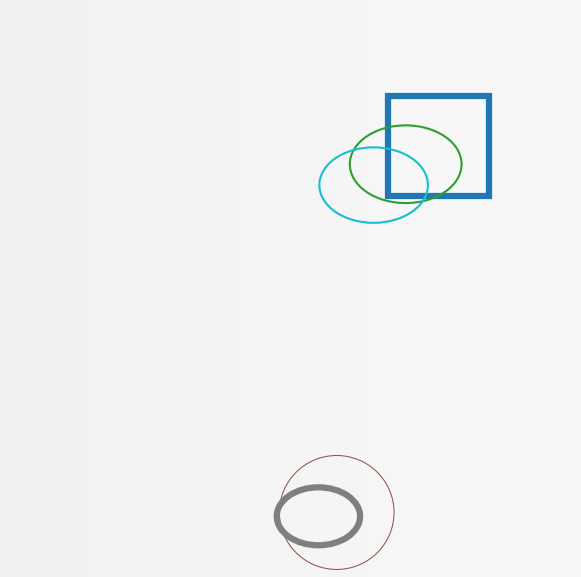[{"shape": "square", "thickness": 3, "radius": 0.43, "center": [0.754, 0.747]}, {"shape": "oval", "thickness": 1, "radius": 0.48, "center": [0.698, 0.715]}, {"shape": "circle", "thickness": 0.5, "radius": 0.49, "center": [0.579, 0.112]}, {"shape": "oval", "thickness": 3, "radius": 0.36, "center": [0.548, 0.105]}, {"shape": "oval", "thickness": 1, "radius": 0.47, "center": [0.643, 0.679]}]